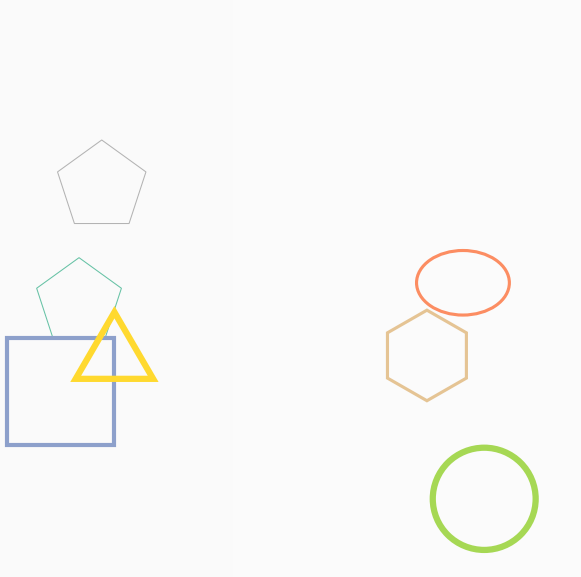[{"shape": "pentagon", "thickness": 0.5, "radius": 0.38, "center": [0.136, 0.476]}, {"shape": "oval", "thickness": 1.5, "radius": 0.4, "center": [0.796, 0.509]}, {"shape": "square", "thickness": 2, "radius": 0.46, "center": [0.104, 0.321]}, {"shape": "circle", "thickness": 3, "radius": 0.44, "center": [0.833, 0.135]}, {"shape": "triangle", "thickness": 3, "radius": 0.38, "center": [0.197, 0.382]}, {"shape": "hexagon", "thickness": 1.5, "radius": 0.39, "center": [0.735, 0.384]}, {"shape": "pentagon", "thickness": 0.5, "radius": 0.4, "center": [0.175, 0.677]}]